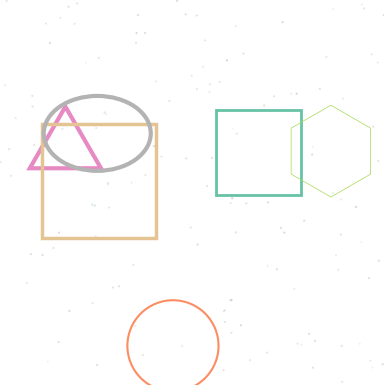[{"shape": "square", "thickness": 2, "radius": 0.55, "center": [0.671, 0.604]}, {"shape": "circle", "thickness": 1.5, "radius": 0.59, "center": [0.449, 0.102]}, {"shape": "triangle", "thickness": 3, "radius": 0.53, "center": [0.17, 0.616]}, {"shape": "hexagon", "thickness": 0.5, "radius": 0.6, "center": [0.859, 0.607]}, {"shape": "square", "thickness": 2.5, "radius": 0.74, "center": [0.258, 0.529]}, {"shape": "oval", "thickness": 3, "radius": 0.69, "center": [0.253, 0.654]}]